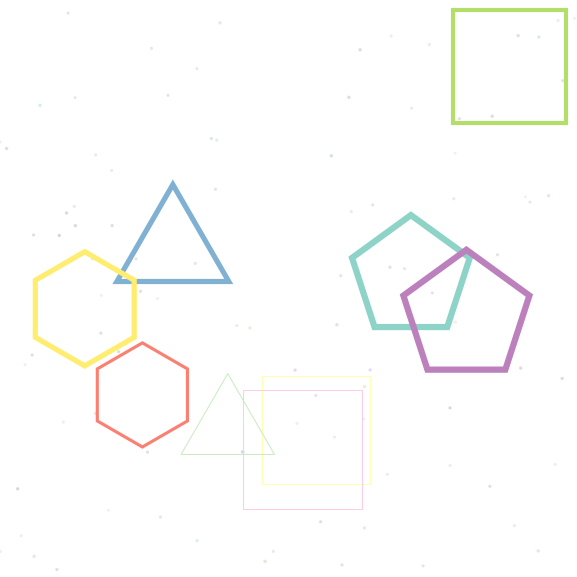[{"shape": "pentagon", "thickness": 3, "radius": 0.54, "center": [0.712, 0.52]}, {"shape": "square", "thickness": 0.5, "radius": 0.47, "center": [0.547, 0.254]}, {"shape": "hexagon", "thickness": 1.5, "radius": 0.45, "center": [0.247, 0.315]}, {"shape": "triangle", "thickness": 2.5, "radius": 0.56, "center": [0.299, 0.568]}, {"shape": "square", "thickness": 2, "radius": 0.49, "center": [0.883, 0.884]}, {"shape": "square", "thickness": 0.5, "radius": 0.52, "center": [0.524, 0.221]}, {"shape": "pentagon", "thickness": 3, "radius": 0.57, "center": [0.808, 0.452]}, {"shape": "triangle", "thickness": 0.5, "radius": 0.47, "center": [0.394, 0.259]}, {"shape": "hexagon", "thickness": 2.5, "radius": 0.49, "center": [0.147, 0.464]}]